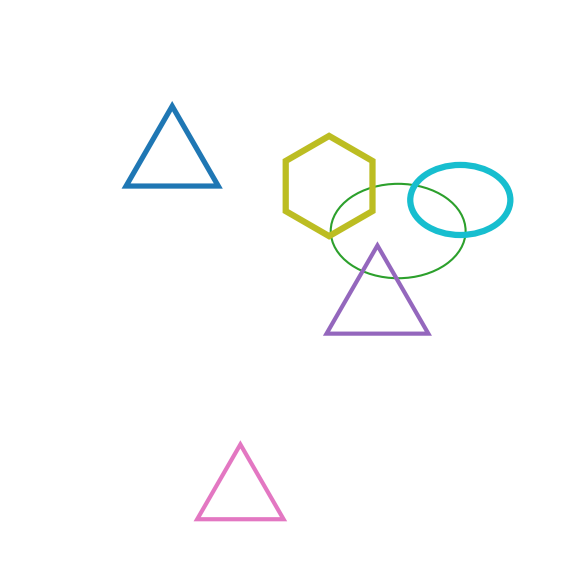[{"shape": "triangle", "thickness": 2.5, "radius": 0.46, "center": [0.298, 0.723]}, {"shape": "oval", "thickness": 1, "radius": 0.58, "center": [0.689, 0.599]}, {"shape": "triangle", "thickness": 2, "radius": 0.51, "center": [0.654, 0.472]}, {"shape": "triangle", "thickness": 2, "radius": 0.43, "center": [0.416, 0.143]}, {"shape": "hexagon", "thickness": 3, "radius": 0.43, "center": [0.57, 0.677]}, {"shape": "oval", "thickness": 3, "radius": 0.43, "center": [0.797, 0.653]}]